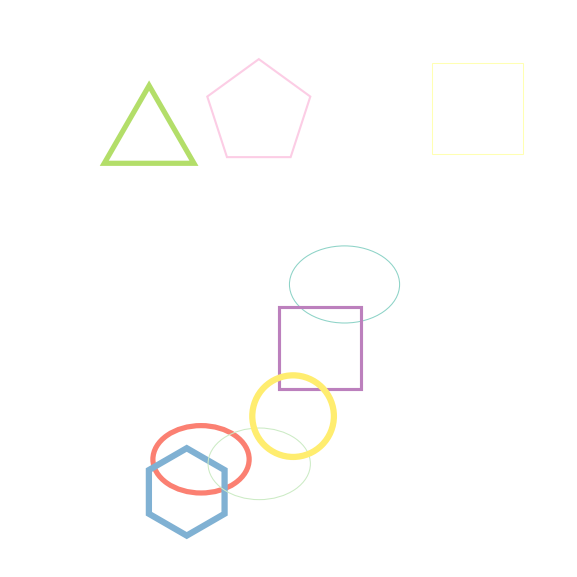[{"shape": "oval", "thickness": 0.5, "radius": 0.48, "center": [0.597, 0.507]}, {"shape": "square", "thickness": 0.5, "radius": 0.39, "center": [0.826, 0.811]}, {"shape": "oval", "thickness": 2.5, "radius": 0.42, "center": [0.348, 0.204]}, {"shape": "hexagon", "thickness": 3, "radius": 0.38, "center": [0.323, 0.147]}, {"shape": "triangle", "thickness": 2.5, "radius": 0.45, "center": [0.258, 0.761]}, {"shape": "pentagon", "thickness": 1, "radius": 0.47, "center": [0.448, 0.803]}, {"shape": "square", "thickness": 1.5, "radius": 0.35, "center": [0.554, 0.396]}, {"shape": "oval", "thickness": 0.5, "radius": 0.44, "center": [0.449, 0.196]}, {"shape": "circle", "thickness": 3, "radius": 0.35, "center": [0.508, 0.279]}]